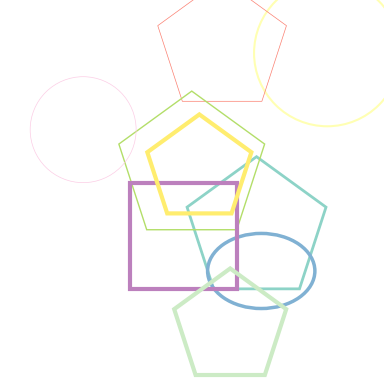[{"shape": "pentagon", "thickness": 2, "radius": 0.95, "center": [0.666, 0.403]}, {"shape": "circle", "thickness": 1.5, "radius": 0.95, "center": [0.85, 0.862]}, {"shape": "pentagon", "thickness": 0.5, "radius": 0.88, "center": [0.577, 0.879]}, {"shape": "oval", "thickness": 2.5, "radius": 0.7, "center": [0.679, 0.296]}, {"shape": "pentagon", "thickness": 1, "radius": 1.0, "center": [0.498, 0.564]}, {"shape": "circle", "thickness": 0.5, "radius": 0.69, "center": [0.216, 0.663]}, {"shape": "square", "thickness": 3, "radius": 0.69, "center": [0.477, 0.387]}, {"shape": "pentagon", "thickness": 3, "radius": 0.76, "center": [0.598, 0.15]}, {"shape": "pentagon", "thickness": 3, "radius": 0.71, "center": [0.518, 0.561]}]